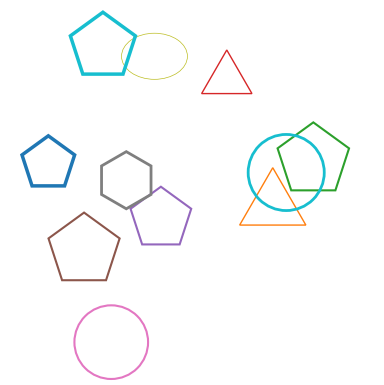[{"shape": "pentagon", "thickness": 2.5, "radius": 0.36, "center": [0.126, 0.575]}, {"shape": "triangle", "thickness": 1, "radius": 0.5, "center": [0.708, 0.465]}, {"shape": "pentagon", "thickness": 1.5, "radius": 0.49, "center": [0.814, 0.585]}, {"shape": "triangle", "thickness": 1, "radius": 0.38, "center": [0.589, 0.795]}, {"shape": "pentagon", "thickness": 1.5, "radius": 0.41, "center": [0.418, 0.432]}, {"shape": "pentagon", "thickness": 1.5, "radius": 0.49, "center": [0.218, 0.351]}, {"shape": "circle", "thickness": 1.5, "radius": 0.48, "center": [0.289, 0.111]}, {"shape": "hexagon", "thickness": 2, "radius": 0.37, "center": [0.328, 0.532]}, {"shape": "oval", "thickness": 0.5, "radius": 0.43, "center": [0.401, 0.854]}, {"shape": "pentagon", "thickness": 2.5, "radius": 0.44, "center": [0.267, 0.879]}, {"shape": "circle", "thickness": 2, "radius": 0.49, "center": [0.743, 0.552]}]